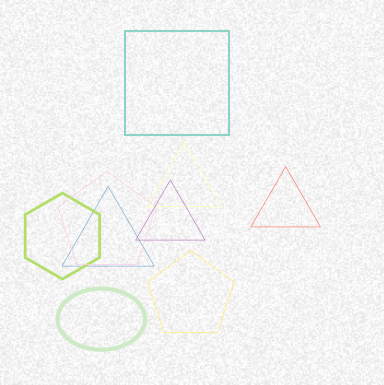[{"shape": "square", "thickness": 1.5, "radius": 0.68, "center": [0.46, 0.784]}, {"shape": "triangle", "thickness": 0.5, "radius": 0.56, "center": [0.479, 0.519]}, {"shape": "triangle", "thickness": 0.5, "radius": 0.52, "center": [0.742, 0.463]}, {"shape": "triangle", "thickness": 0.5, "radius": 0.69, "center": [0.281, 0.378]}, {"shape": "hexagon", "thickness": 2, "radius": 0.56, "center": [0.162, 0.387]}, {"shape": "pentagon", "thickness": 0.5, "radius": 0.67, "center": [0.278, 0.421]}, {"shape": "triangle", "thickness": 0.5, "radius": 0.52, "center": [0.442, 0.429]}, {"shape": "oval", "thickness": 3, "radius": 0.57, "center": [0.263, 0.171]}, {"shape": "pentagon", "thickness": 0.5, "radius": 0.59, "center": [0.496, 0.231]}]